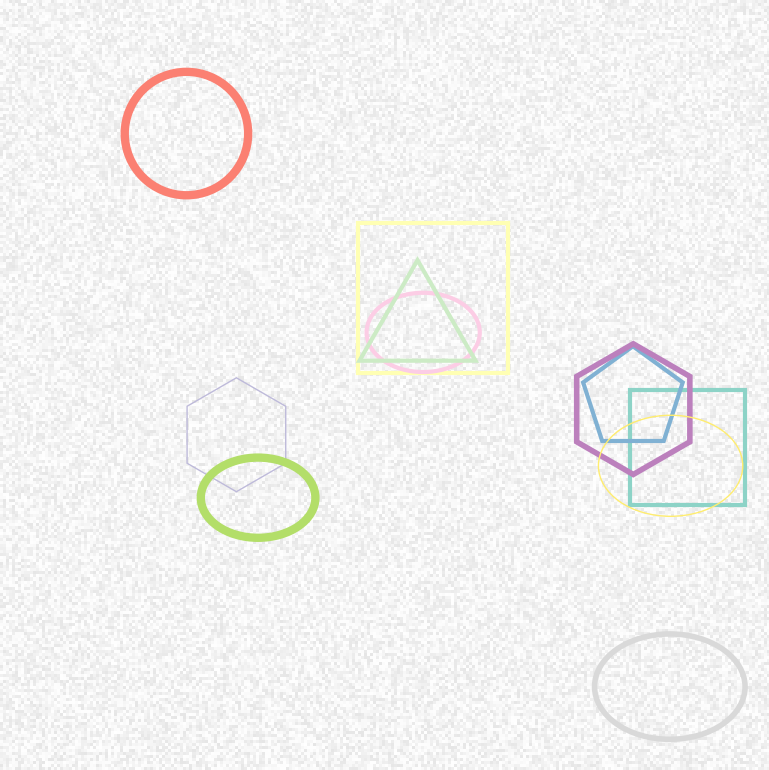[{"shape": "square", "thickness": 1.5, "radius": 0.37, "center": [0.893, 0.419]}, {"shape": "square", "thickness": 1.5, "radius": 0.49, "center": [0.562, 0.613]}, {"shape": "hexagon", "thickness": 0.5, "radius": 0.37, "center": [0.307, 0.435]}, {"shape": "circle", "thickness": 3, "radius": 0.4, "center": [0.242, 0.827]}, {"shape": "pentagon", "thickness": 1.5, "radius": 0.34, "center": [0.822, 0.482]}, {"shape": "oval", "thickness": 3, "radius": 0.37, "center": [0.335, 0.354]}, {"shape": "oval", "thickness": 1.5, "radius": 0.37, "center": [0.55, 0.568]}, {"shape": "oval", "thickness": 2, "radius": 0.49, "center": [0.87, 0.108]}, {"shape": "hexagon", "thickness": 2, "radius": 0.42, "center": [0.822, 0.469]}, {"shape": "triangle", "thickness": 1.5, "radius": 0.44, "center": [0.542, 0.575]}, {"shape": "oval", "thickness": 0.5, "radius": 0.47, "center": [0.871, 0.395]}]